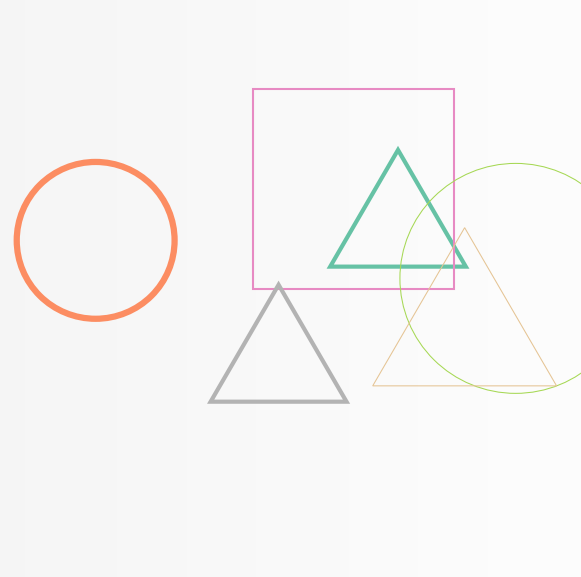[{"shape": "triangle", "thickness": 2, "radius": 0.67, "center": [0.685, 0.605]}, {"shape": "circle", "thickness": 3, "radius": 0.68, "center": [0.165, 0.583]}, {"shape": "square", "thickness": 1, "radius": 0.87, "center": [0.608, 0.672]}, {"shape": "circle", "thickness": 0.5, "radius": 1.0, "center": [0.887, 0.517]}, {"shape": "triangle", "thickness": 0.5, "radius": 0.91, "center": [0.799, 0.422]}, {"shape": "triangle", "thickness": 2, "radius": 0.67, "center": [0.479, 0.371]}]